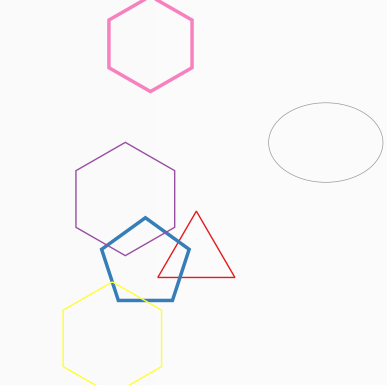[{"shape": "triangle", "thickness": 1, "radius": 0.57, "center": [0.507, 0.337]}, {"shape": "pentagon", "thickness": 2.5, "radius": 0.59, "center": [0.375, 0.316]}, {"shape": "hexagon", "thickness": 1, "radius": 0.74, "center": [0.323, 0.483]}, {"shape": "hexagon", "thickness": 1, "radius": 0.73, "center": [0.29, 0.121]}, {"shape": "hexagon", "thickness": 2.5, "radius": 0.62, "center": [0.388, 0.886]}, {"shape": "oval", "thickness": 0.5, "radius": 0.74, "center": [0.841, 0.63]}]